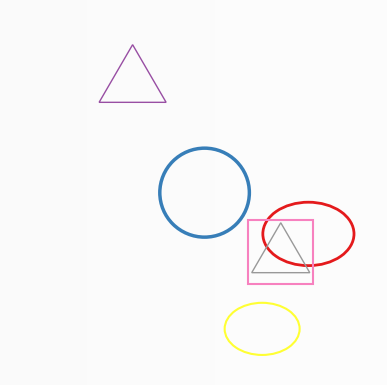[{"shape": "oval", "thickness": 2, "radius": 0.59, "center": [0.796, 0.392]}, {"shape": "circle", "thickness": 2.5, "radius": 0.58, "center": [0.528, 0.5]}, {"shape": "triangle", "thickness": 1, "radius": 0.5, "center": [0.342, 0.784]}, {"shape": "oval", "thickness": 1.5, "radius": 0.48, "center": [0.676, 0.146]}, {"shape": "square", "thickness": 1.5, "radius": 0.42, "center": [0.724, 0.346]}, {"shape": "triangle", "thickness": 1, "radius": 0.43, "center": [0.725, 0.335]}]